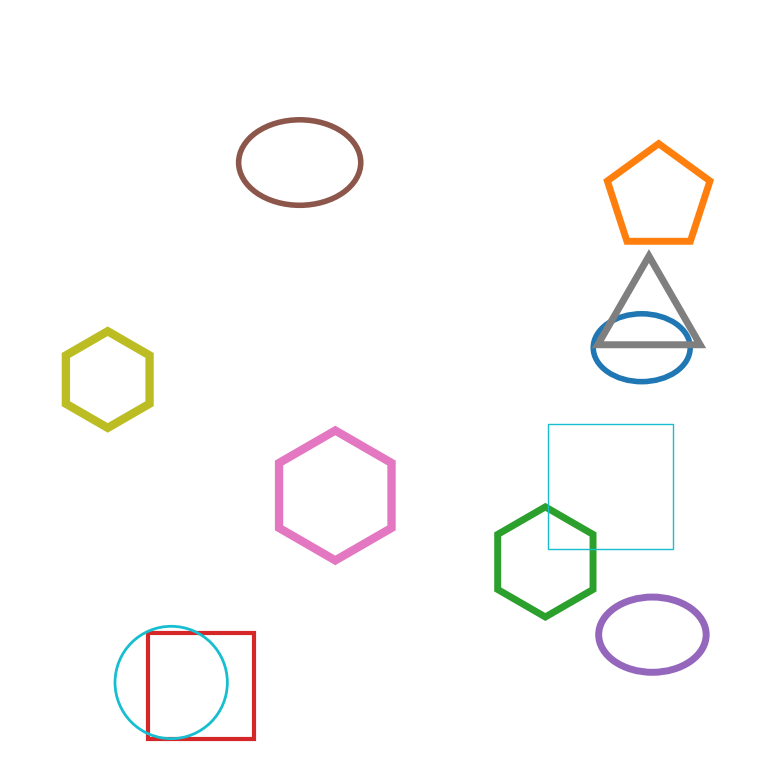[{"shape": "oval", "thickness": 2, "radius": 0.31, "center": [0.833, 0.548]}, {"shape": "pentagon", "thickness": 2.5, "radius": 0.35, "center": [0.855, 0.743]}, {"shape": "hexagon", "thickness": 2.5, "radius": 0.36, "center": [0.708, 0.27]}, {"shape": "square", "thickness": 1.5, "radius": 0.34, "center": [0.261, 0.109]}, {"shape": "oval", "thickness": 2.5, "radius": 0.35, "center": [0.847, 0.176]}, {"shape": "oval", "thickness": 2, "radius": 0.4, "center": [0.389, 0.789]}, {"shape": "hexagon", "thickness": 3, "radius": 0.42, "center": [0.435, 0.357]}, {"shape": "triangle", "thickness": 2.5, "radius": 0.38, "center": [0.843, 0.591]}, {"shape": "hexagon", "thickness": 3, "radius": 0.31, "center": [0.14, 0.507]}, {"shape": "circle", "thickness": 1, "radius": 0.36, "center": [0.222, 0.114]}, {"shape": "square", "thickness": 0.5, "radius": 0.41, "center": [0.793, 0.368]}]